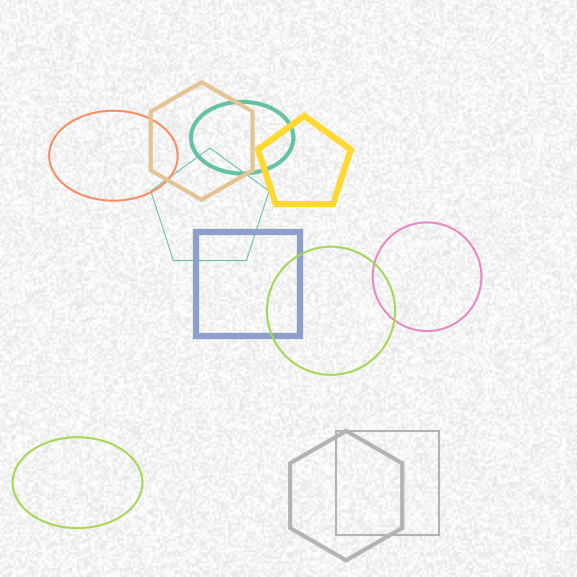[{"shape": "oval", "thickness": 2, "radius": 0.44, "center": [0.419, 0.761]}, {"shape": "pentagon", "thickness": 0.5, "radius": 0.54, "center": [0.363, 0.635]}, {"shape": "oval", "thickness": 1, "radius": 0.56, "center": [0.196, 0.73]}, {"shape": "square", "thickness": 3, "radius": 0.45, "center": [0.429, 0.507]}, {"shape": "circle", "thickness": 1, "radius": 0.47, "center": [0.74, 0.52]}, {"shape": "circle", "thickness": 1, "radius": 0.55, "center": [0.573, 0.461]}, {"shape": "oval", "thickness": 1, "radius": 0.56, "center": [0.134, 0.163]}, {"shape": "pentagon", "thickness": 3, "radius": 0.42, "center": [0.527, 0.714]}, {"shape": "hexagon", "thickness": 2, "radius": 0.51, "center": [0.349, 0.755]}, {"shape": "hexagon", "thickness": 2, "radius": 0.56, "center": [0.599, 0.141]}, {"shape": "square", "thickness": 1, "radius": 0.45, "center": [0.671, 0.163]}]